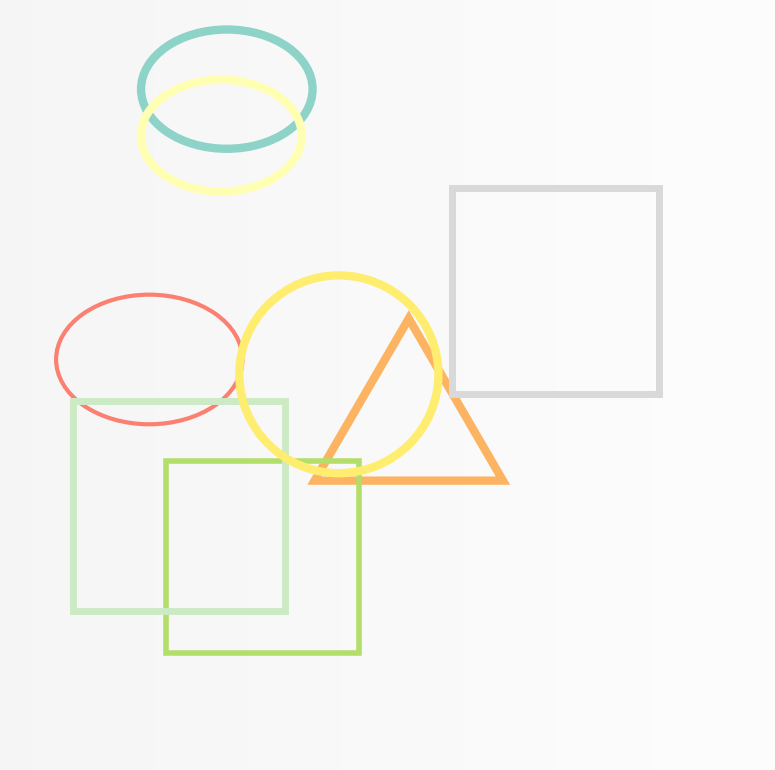[{"shape": "oval", "thickness": 3, "radius": 0.55, "center": [0.293, 0.884]}, {"shape": "oval", "thickness": 3, "radius": 0.52, "center": [0.286, 0.824]}, {"shape": "oval", "thickness": 1.5, "radius": 0.6, "center": [0.193, 0.533]}, {"shape": "triangle", "thickness": 3, "radius": 0.7, "center": [0.527, 0.446]}, {"shape": "square", "thickness": 2, "radius": 0.62, "center": [0.339, 0.277]}, {"shape": "square", "thickness": 2.5, "radius": 0.67, "center": [0.717, 0.622]}, {"shape": "square", "thickness": 2.5, "radius": 0.68, "center": [0.231, 0.343]}, {"shape": "circle", "thickness": 3, "radius": 0.64, "center": [0.437, 0.514]}]